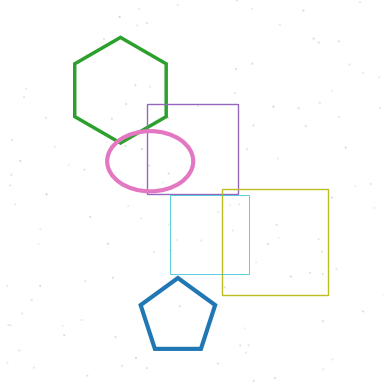[{"shape": "pentagon", "thickness": 3, "radius": 0.51, "center": [0.462, 0.176]}, {"shape": "hexagon", "thickness": 2.5, "radius": 0.69, "center": [0.313, 0.766]}, {"shape": "square", "thickness": 1, "radius": 0.59, "center": [0.499, 0.613]}, {"shape": "oval", "thickness": 3, "radius": 0.56, "center": [0.39, 0.581]}, {"shape": "square", "thickness": 1, "radius": 0.69, "center": [0.714, 0.371]}, {"shape": "square", "thickness": 0.5, "radius": 0.51, "center": [0.544, 0.392]}]